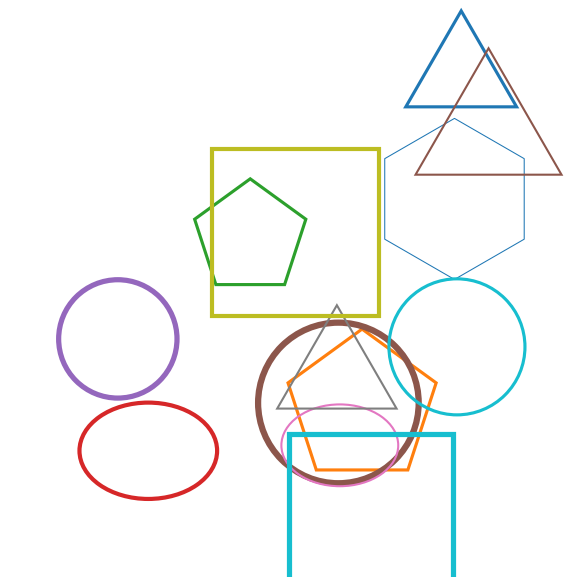[{"shape": "triangle", "thickness": 1.5, "radius": 0.55, "center": [0.799, 0.87]}, {"shape": "hexagon", "thickness": 0.5, "radius": 0.7, "center": [0.787, 0.655]}, {"shape": "pentagon", "thickness": 1.5, "radius": 0.67, "center": [0.627, 0.294]}, {"shape": "pentagon", "thickness": 1.5, "radius": 0.51, "center": [0.433, 0.588]}, {"shape": "oval", "thickness": 2, "radius": 0.6, "center": [0.257, 0.219]}, {"shape": "circle", "thickness": 2.5, "radius": 0.51, "center": [0.204, 0.412]}, {"shape": "triangle", "thickness": 1, "radius": 0.73, "center": [0.846, 0.77]}, {"shape": "circle", "thickness": 3, "radius": 0.7, "center": [0.586, 0.301]}, {"shape": "oval", "thickness": 1, "radius": 0.51, "center": [0.588, 0.228]}, {"shape": "triangle", "thickness": 1, "radius": 0.6, "center": [0.583, 0.351]}, {"shape": "square", "thickness": 2, "radius": 0.72, "center": [0.512, 0.596]}, {"shape": "circle", "thickness": 1.5, "radius": 0.59, "center": [0.791, 0.399]}, {"shape": "square", "thickness": 2.5, "radius": 0.71, "center": [0.642, 0.106]}]